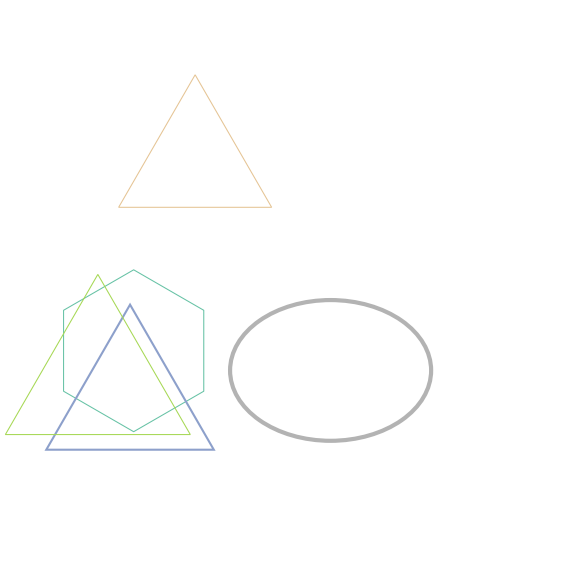[{"shape": "hexagon", "thickness": 0.5, "radius": 0.7, "center": [0.231, 0.392]}, {"shape": "triangle", "thickness": 1, "radius": 0.84, "center": [0.225, 0.304]}, {"shape": "triangle", "thickness": 0.5, "radius": 0.92, "center": [0.169, 0.339]}, {"shape": "triangle", "thickness": 0.5, "radius": 0.76, "center": [0.338, 0.717]}, {"shape": "oval", "thickness": 2, "radius": 0.87, "center": [0.572, 0.358]}]